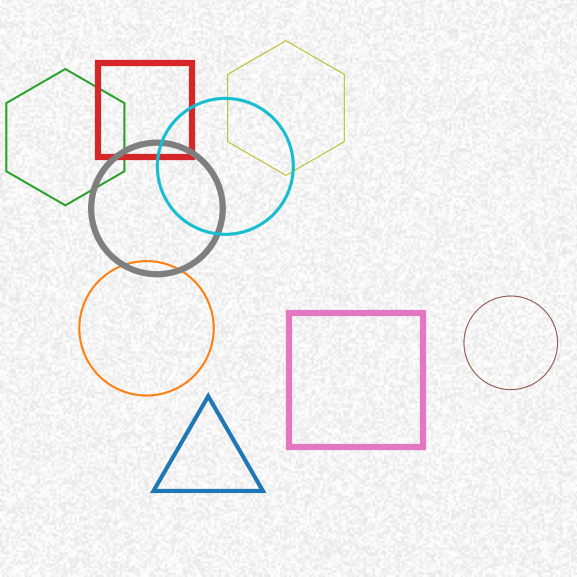[{"shape": "triangle", "thickness": 2, "radius": 0.55, "center": [0.361, 0.204]}, {"shape": "circle", "thickness": 1, "radius": 0.58, "center": [0.254, 0.431]}, {"shape": "hexagon", "thickness": 1, "radius": 0.59, "center": [0.113, 0.762]}, {"shape": "square", "thickness": 3, "radius": 0.41, "center": [0.252, 0.809]}, {"shape": "circle", "thickness": 0.5, "radius": 0.41, "center": [0.884, 0.405]}, {"shape": "square", "thickness": 3, "radius": 0.58, "center": [0.617, 0.341]}, {"shape": "circle", "thickness": 3, "radius": 0.57, "center": [0.272, 0.638]}, {"shape": "hexagon", "thickness": 0.5, "radius": 0.58, "center": [0.495, 0.812]}, {"shape": "circle", "thickness": 1.5, "radius": 0.59, "center": [0.39, 0.711]}]